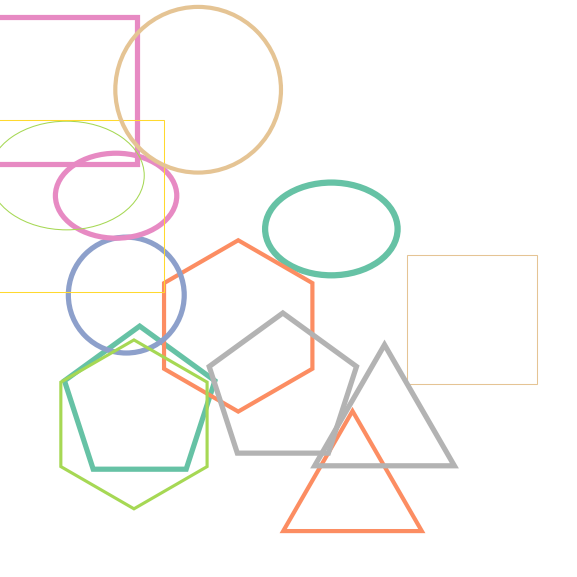[{"shape": "oval", "thickness": 3, "radius": 0.57, "center": [0.574, 0.603]}, {"shape": "pentagon", "thickness": 2.5, "radius": 0.68, "center": [0.242, 0.297]}, {"shape": "triangle", "thickness": 2, "radius": 0.69, "center": [0.61, 0.149]}, {"shape": "hexagon", "thickness": 2, "radius": 0.74, "center": [0.413, 0.435]}, {"shape": "circle", "thickness": 2.5, "radius": 0.5, "center": [0.219, 0.488]}, {"shape": "oval", "thickness": 2.5, "radius": 0.53, "center": [0.201, 0.66]}, {"shape": "square", "thickness": 2.5, "radius": 0.63, "center": [0.11, 0.842]}, {"shape": "oval", "thickness": 0.5, "radius": 0.67, "center": [0.115, 0.695]}, {"shape": "hexagon", "thickness": 1.5, "radius": 0.73, "center": [0.232, 0.264]}, {"shape": "square", "thickness": 0.5, "radius": 0.75, "center": [0.134, 0.642]}, {"shape": "circle", "thickness": 2, "radius": 0.72, "center": [0.343, 0.844]}, {"shape": "square", "thickness": 0.5, "radius": 0.56, "center": [0.817, 0.446]}, {"shape": "triangle", "thickness": 2.5, "radius": 0.7, "center": [0.666, 0.262]}, {"shape": "pentagon", "thickness": 2.5, "radius": 0.67, "center": [0.49, 0.323]}]